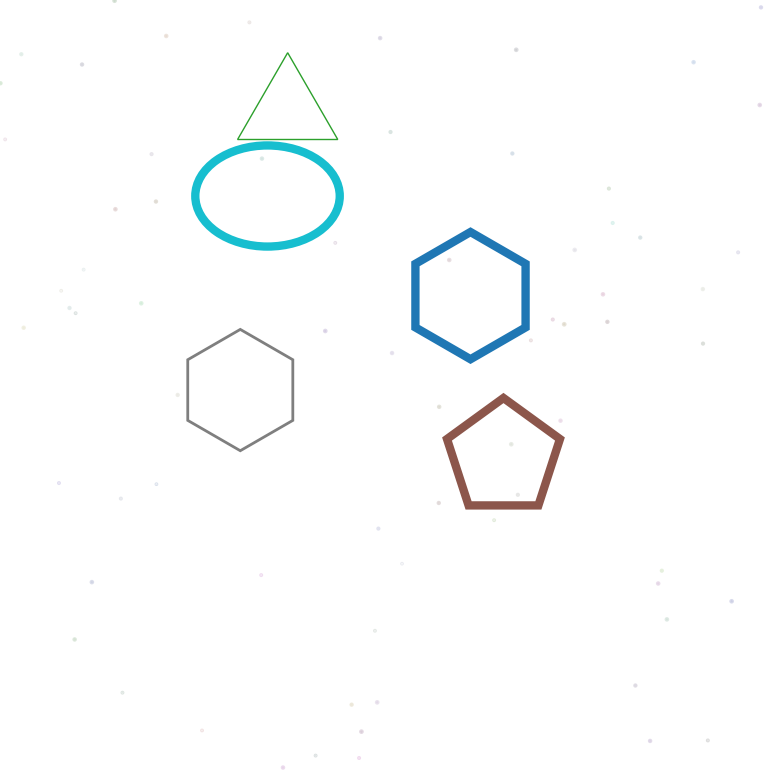[{"shape": "hexagon", "thickness": 3, "radius": 0.41, "center": [0.611, 0.616]}, {"shape": "triangle", "thickness": 0.5, "radius": 0.38, "center": [0.374, 0.856]}, {"shape": "pentagon", "thickness": 3, "radius": 0.39, "center": [0.654, 0.406]}, {"shape": "hexagon", "thickness": 1, "radius": 0.39, "center": [0.312, 0.493]}, {"shape": "oval", "thickness": 3, "radius": 0.47, "center": [0.347, 0.745]}]